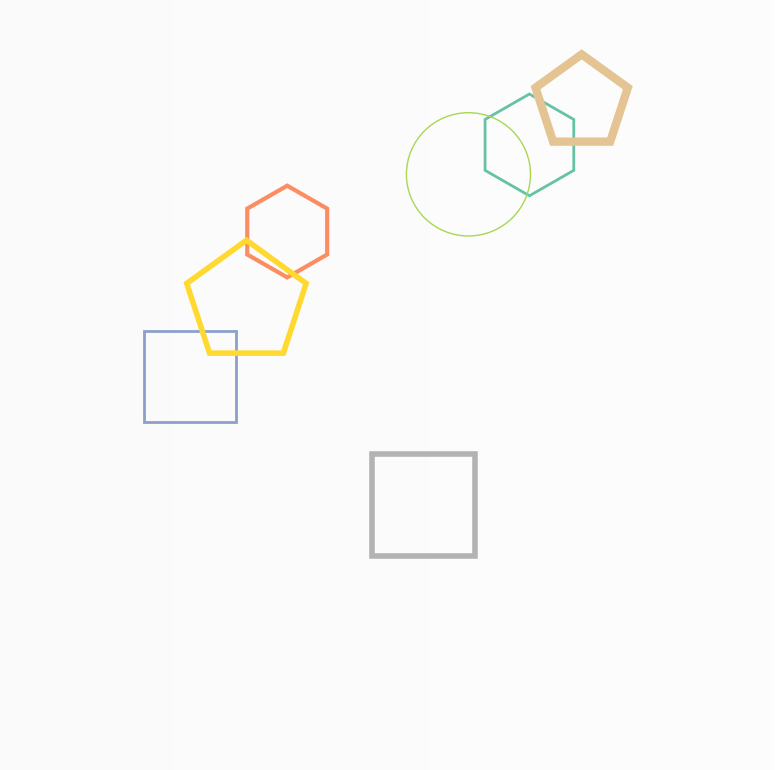[{"shape": "hexagon", "thickness": 1, "radius": 0.33, "center": [0.683, 0.812]}, {"shape": "hexagon", "thickness": 1.5, "radius": 0.3, "center": [0.371, 0.699]}, {"shape": "square", "thickness": 1, "radius": 0.3, "center": [0.245, 0.511]}, {"shape": "circle", "thickness": 0.5, "radius": 0.4, "center": [0.604, 0.774]}, {"shape": "pentagon", "thickness": 2, "radius": 0.4, "center": [0.318, 0.607]}, {"shape": "pentagon", "thickness": 3, "radius": 0.31, "center": [0.751, 0.867]}, {"shape": "square", "thickness": 2, "radius": 0.33, "center": [0.546, 0.344]}]